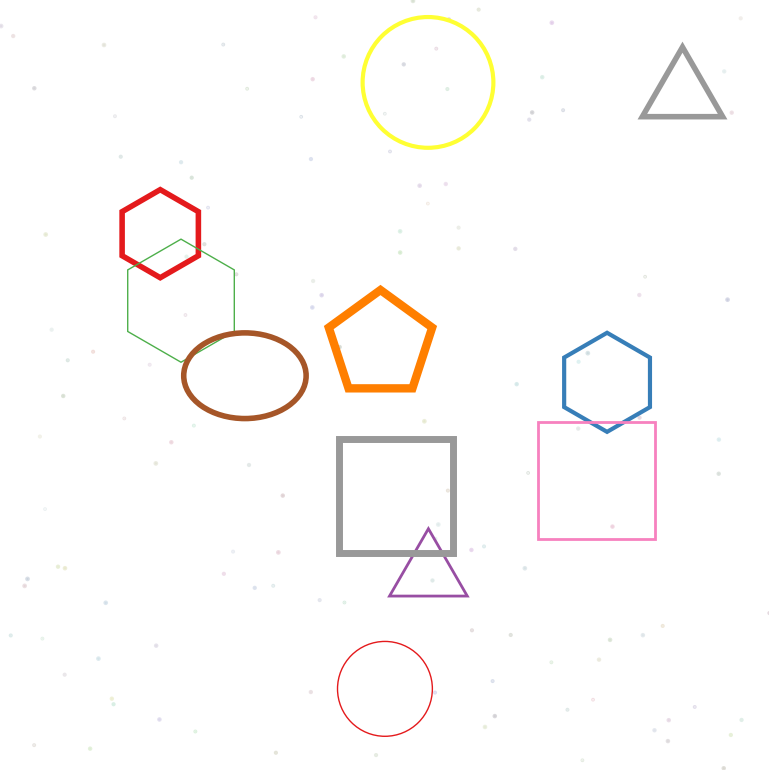[{"shape": "circle", "thickness": 0.5, "radius": 0.31, "center": [0.5, 0.105]}, {"shape": "hexagon", "thickness": 2, "radius": 0.29, "center": [0.208, 0.697]}, {"shape": "hexagon", "thickness": 1.5, "radius": 0.32, "center": [0.788, 0.503]}, {"shape": "hexagon", "thickness": 0.5, "radius": 0.4, "center": [0.235, 0.609]}, {"shape": "triangle", "thickness": 1, "radius": 0.29, "center": [0.556, 0.255]}, {"shape": "pentagon", "thickness": 3, "radius": 0.35, "center": [0.494, 0.553]}, {"shape": "circle", "thickness": 1.5, "radius": 0.42, "center": [0.556, 0.893]}, {"shape": "oval", "thickness": 2, "radius": 0.4, "center": [0.318, 0.512]}, {"shape": "square", "thickness": 1, "radius": 0.38, "center": [0.774, 0.376]}, {"shape": "square", "thickness": 2.5, "radius": 0.37, "center": [0.514, 0.356]}, {"shape": "triangle", "thickness": 2, "radius": 0.3, "center": [0.886, 0.879]}]